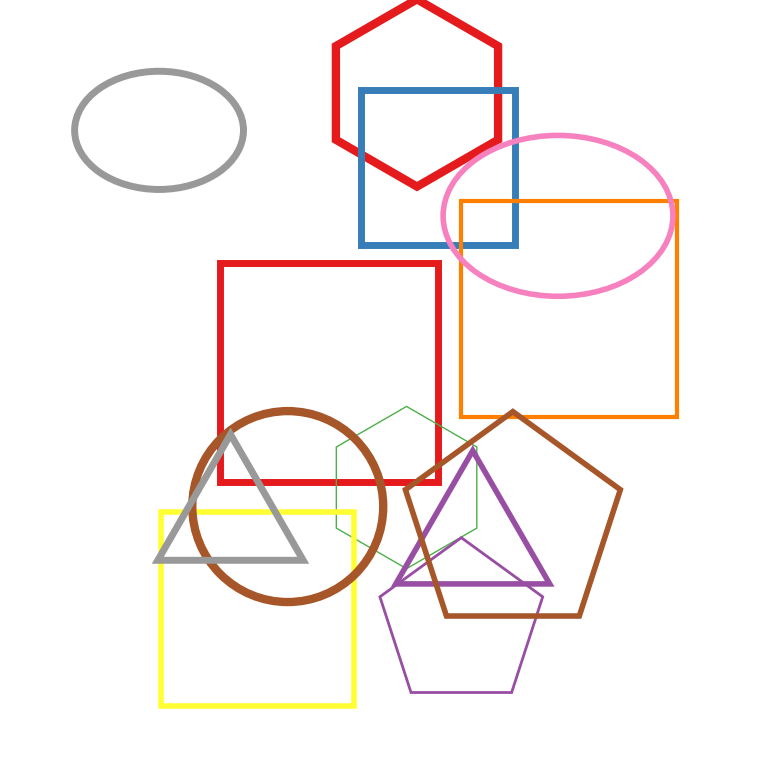[{"shape": "square", "thickness": 2.5, "radius": 0.71, "center": [0.427, 0.516]}, {"shape": "hexagon", "thickness": 3, "radius": 0.61, "center": [0.542, 0.879]}, {"shape": "square", "thickness": 2.5, "radius": 0.5, "center": [0.569, 0.782]}, {"shape": "hexagon", "thickness": 0.5, "radius": 0.53, "center": [0.528, 0.367]}, {"shape": "triangle", "thickness": 2, "radius": 0.58, "center": [0.614, 0.299]}, {"shape": "pentagon", "thickness": 1, "radius": 0.56, "center": [0.599, 0.191]}, {"shape": "square", "thickness": 1.5, "radius": 0.7, "center": [0.739, 0.599]}, {"shape": "square", "thickness": 2, "radius": 0.63, "center": [0.334, 0.209]}, {"shape": "circle", "thickness": 3, "radius": 0.62, "center": [0.374, 0.342]}, {"shape": "pentagon", "thickness": 2, "radius": 0.73, "center": [0.666, 0.319]}, {"shape": "oval", "thickness": 2, "radius": 0.75, "center": [0.725, 0.72]}, {"shape": "triangle", "thickness": 2.5, "radius": 0.55, "center": [0.299, 0.327]}, {"shape": "oval", "thickness": 2.5, "radius": 0.55, "center": [0.207, 0.831]}]